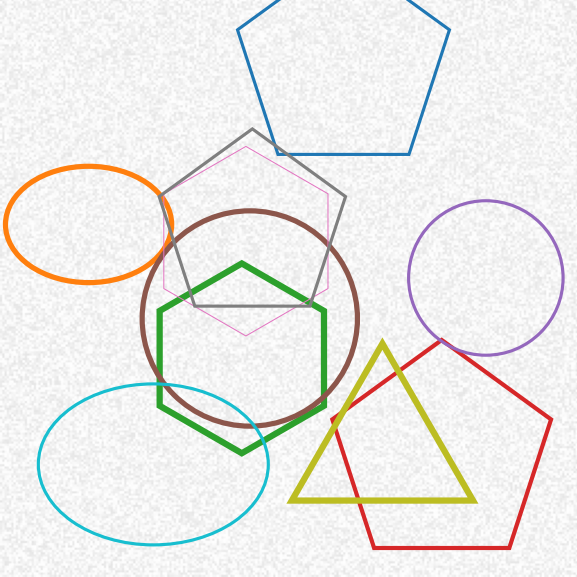[{"shape": "pentagon", "thickness": 1.5, "radius": 0.96, "center": [0.595, 0.888]}, {"shape": "oval", "thickness": 2.5, "radius": 0.72, "center": [0.153, 0.61]}, {"shape": "hexagon", "thickness": 3, "radius": 0.82, "center": [0.419, 0.379]}, {"shape": "pentagon", "thickness": 2, "radius": 1.0, "center": [0.765, 0.211]}, {"shape": "circle", "thickness": 1.5, "radius": 0.67, "center": [0.841, 0.518]}, {"shape": "circle", "thickness": 2.5, "radius": 0.93, "center": [0.433, 0.448]}, {"shape": "hexagon", "thickness": 0.5, "radius": 0.82, "center": [0.426, 0.582]}, {"shape": "pentagon", "thickness": 1.5, "radius": 0.85, "center": [0.437, 0.606]}, {"shape": "triangle", "thickness": 3, "radius": 0.91, "center": [0.662, 0.223]}, {"shape": "oval", "thickness": 1.5, "radius": 1.0, "center": [0.265, 0.195]}]